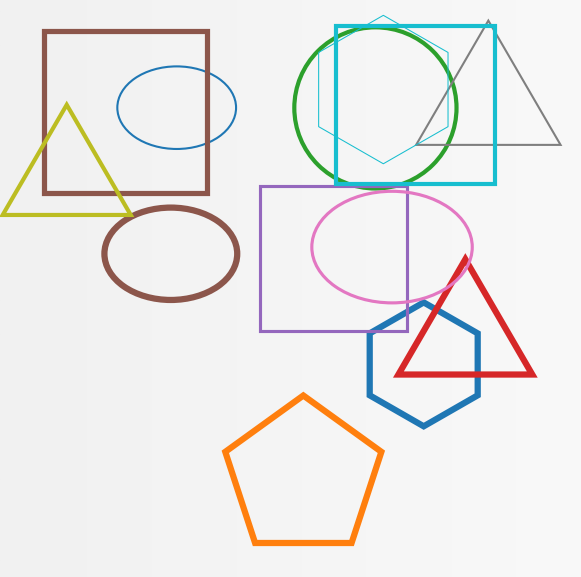[{"shape": "hexagon", "thickness": 3, "radius": 0.54, "center": [0.729, 0.368]}, {"shape": "oval", "thickness": 1, "radius": 0.51, "center": [0.304, 0.813]}, {"shape": "pentagon", "thickness": 3, "radius": 0.71, "center": [0.522, 0.173]}, {"shape": "circle", "thickness": 2, "radius": 0.7, "center": [0.646, 0.812]}, {"shape": "triangle", "thickness": 3, "radius": 0.66, "center": [0.801, 0.417]}, {"shape": "square", "thickness": 1.5, "radius": 0.63, "center": [0.574, 0.551]}, {"shape": "oval", "thickness": 3, "radius": 0.57, "center": [0.294, 0.56]}, {"shape": "square", "thickness": 2.5, "radius": 0.7, "center": [0.216, 0.806]}, {"shape": "oval", "thickness": 1.5, "radius": 0.69, "center": [0.674, 0.571]}, {"shape": "triangle", "thickness": 1, "radius": 0.72, "center": [0.84, 0.82]}, {"shape": "triangle", "thickness": 2, "radius": 0.64, "center": [0.115, 0.69]}, {"shape": "square", "thickness": 2, "radius": 0.68, "center": [0.714, 0.817]}, {"shape": "hexagon", "thickness": 0.5, "radius": 0.64, "center": [0.66, 0.844]}]